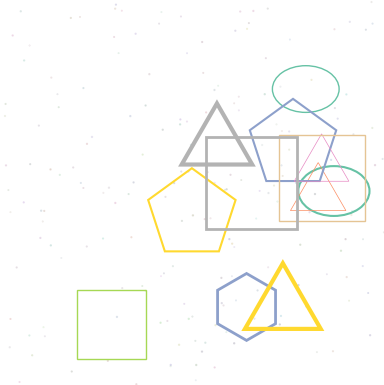[{"shape": "oval", "thickness": 1.5, "radius": 0.46, "center": [0.867, 0.504]}, {"shape": "oval", "thickness": 1, "radius": 0.43, "center": [0.794, 0.769]}, {"shape": "triangle", "thickness": 0.5, "radius": 0.42, "center": [0.826, 0.495]}, {"shape": "hexagon", "thickness": 2, "radius": 0.43, "center": [0.64, 0.203]}, {"shape": "pentagon", "thickness": 1.5, "radius": 0.59, "center": [0.761, 0.625]}, {"shape": "triangle", "thickness": 0.5, "radius": 0.41, "center": [0.835, 0.57]}, {"shape": "square", "thickness": 1, "radius": 0.45, "center": [0.29, 0.158]}, {"shape": "triangle", "thickness": 3, "radius": 0.57, "center": [0.735, 0.203]}, {"shape": "pentagon", "thickness": 1.5, "radius": 0.6, "center": [0.498, 0.444]}, {"shape": "square", "thickness": 1, "radius": 0.56, "center": [0.837, 0.538]}, {"shape": "triangle", "thickness": 3, "radius": 0.53, "center": [0.564, 0.626]}, {"shape": "square", "thickness": 2, "radius": 0.59, "center": [0.653, 0.525]}]